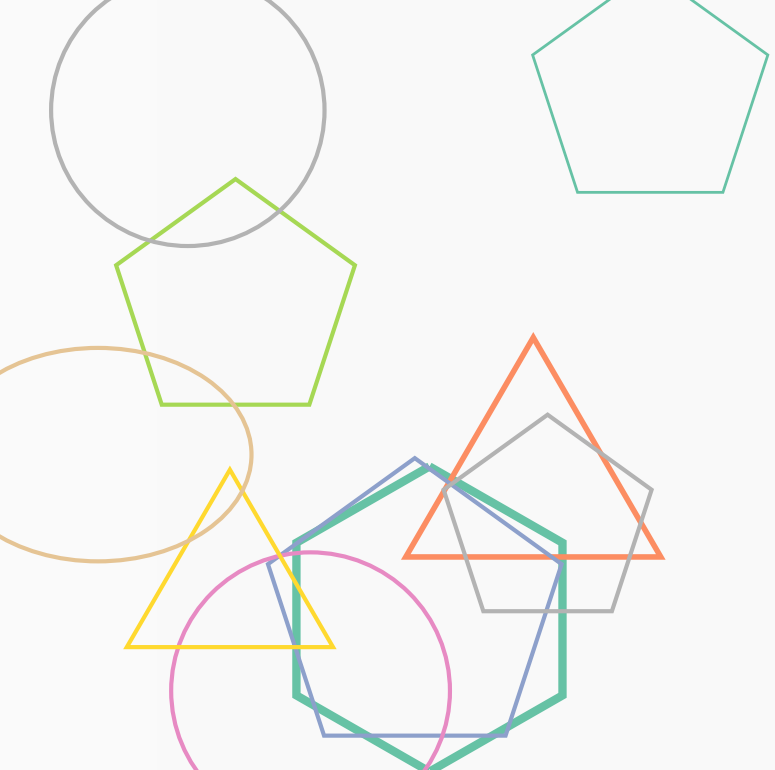[{"shape": "pentagon", "thickness": 1, "radius": 0.8, "center": [0.839, 0.879]}, {"shape": "hexagon", "thickness": 3, "radius": 0.99, "center": [0.554, 0.196]}, {"shape": "triangle", "thickness": 2, "radius": 0.95, "center": [0.688, 0.372]}, {"shape": "pentagon", "thickness": 1.5, "radius": 1.0, "center": [0.535, 0.206]}, {"shape": "circle", "thickness": 1.5, "radius": 0.9, "center": [0.401, 0.103]}, {"shape": "pentagon", "thickness": 1.5, "radius": 0.81, "center": [0.304, 0.605]}, {"shape": "triangle", "thickness": 1.5, "radius": 0.77, "center": [0.297, 0.236]}, {"shape": "oval", "thickness": 1.5, "radius": 0.99, "center": [0.127, 0.41]}, {"shape": "pentagon", "thickness": 1.5, "radius": 0.71, "center": [0.707, 0.32]}, {"shape": "circle", "thickness": 1.5, "radius": 0.88, "center": [0.242, 0.857]}]